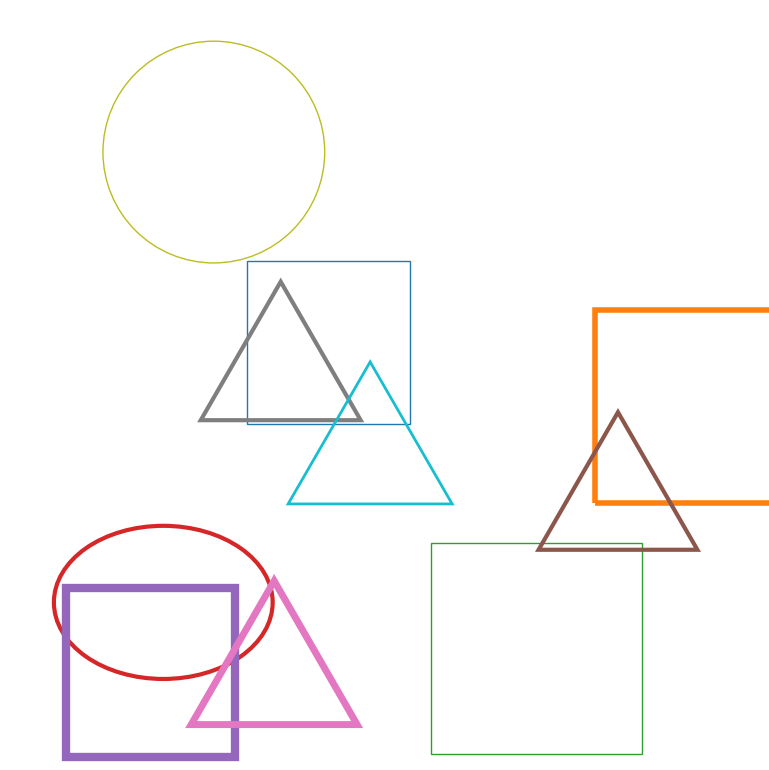[{"shape": "square", "thickness": 0.5, "radius": 0.53, "center": [0.426, 0.555]}, {"shape": "square", "thickness": 2, "radius": 0.63, "center": [0.899, 0.472]}, {"shape": "square", "thickness": 0.5, "radius": 0.68, "center": [0.697, 0.158]}, {"shape": "oval", "thickness": 1.5, "radius": 0.71, "center": [0.212, 0.218]}, {"shape": "square", "thickness": 3, "radius": 0.55, "center": [0.195, 0.126]}, {"shape": "triangle", "thickness": 1.5, "radius": 0.6, "center": [0.803, 0.346]}, {"shape": "triangle", "thickness": 2.5, "radius": 0.62, "center": [0.356, 0.121]}, {"shape": "triangle", "thickness": 1.5, "radius": 0.6, "center": [0.365, 0.514]}, {"shape": "circle", "thickness": 0.5, "radius": 0.72, "center": [0.278, 0.803]}, {"shape": "triangle", "thickness": 1, "radius": 0.61, "center": [0.481, 0.407]}]